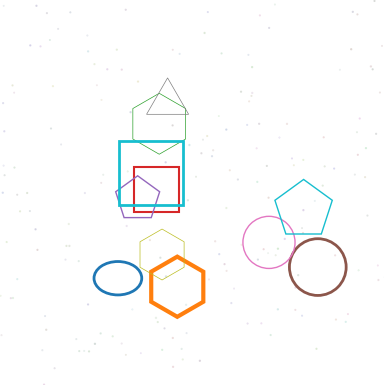[{"shape": "oval", "thickness": 2, "radius": 0.31, "center": [0.306, 0.277]}, {"shape": "hexagon", "thickness": 3, "radius": 0.39, "center": [0.46, 0.255]}, {"shape": "hexagon", "thickness": 0.5, "radius": 0.4, "center": [0.414, 0.679]}, {"shape": "square", "thickness": 1.5, "radius": 0.29, "center": [0.405, 0.507]}, {"shape": "pentagon", "thickness": 1, "radius": 0.3, "center": [0.358, 0.483]}, {"shape": "circle", "thickness": 2, "radius": 0.37, "center": [0.825, 0.306]}, {"shape": "circle", "thickness": 1, "radius": 0.34, "center": [0.699, 0.37]}, {"shape": "triangle", "thickness": 0.5, "radius": 0.32, "center": [0.435, 0.735]}, {"shape": "hexagon", "thickness": 0.5, "radius": 0.33, "center": [0.421, 0.339]}, {"shape": "pentagon", "thickness": 1, "radius": 0.39, "center": [0.789, 0.456]}, {"shape": "square", "thickness": 2, "radius": 0.42, "center": [0.392, 0.552]}]